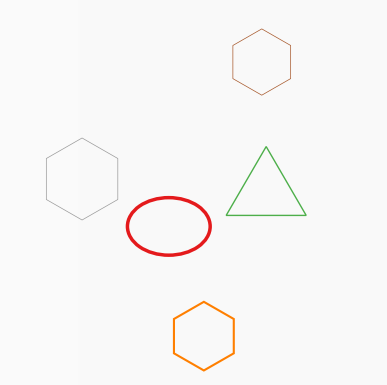[{"shape": "oval", "thickness": 2.5, "radius": 0.53, "center": [0.436, 0.412]}, {"shape": "triangle", "thickness": 1, "radius": 0.6, "center": [0.687, 0.5]}, {"shape": "hexagon", "thickness": 1.5, "radius": 0.45, "center": [0.526, 0.127]}, {"shape": "hexagon", "thickness": 0.5, "radius": 0.43, "center": [0.676, 0.839]}, {"shape": "hexagon", "thickness": 0.5, "radius": 0.53, "center": [0.212, 0.535]}]